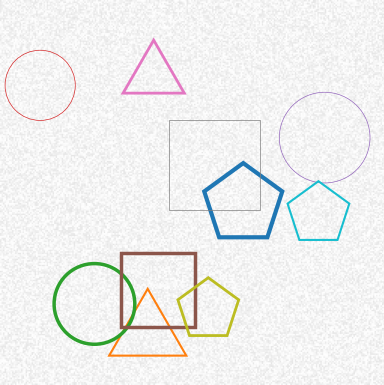[{"shape": "pentagon", "thickness": 3, "radius": 0.53, "center": [0.632, 0.47]}, {"shape": "triangle", "thickness": 1.5, "radius": 0.58, "center": [0.384, 0.134]}, {"shape": "circle", "thickness": 2.5, "radius": 0.52, "center": [0.245, 0.211]}, {"shape": "circle", "thickness": 0.5, "radius": 0.46, "center": [0.104, 0.778]}, {"shape": "circle", "thickness": 0.5, "radius": 0.59, "center": [0.843, 0.643]}, {"shape": "square", "thickness": 2.5, "radius": 0.48, "center": [0.411, 0.246]}, {"shape": "triangle", "thickness": 2, "radius": 0.46, "center": [0.399, 0.804]}, {"shape": "square", "thickness": 0.5, "radius": 0.59, "center": [0.557, 0.571]}, {"shape": "pentagon", "thickness": 2, "radius": 0.42, "center": [0.541, 0.196]}, {"shape": "pentagon", "thickness": 1.5, "radius": 0.42, "center": [0.827, 0.445]}]